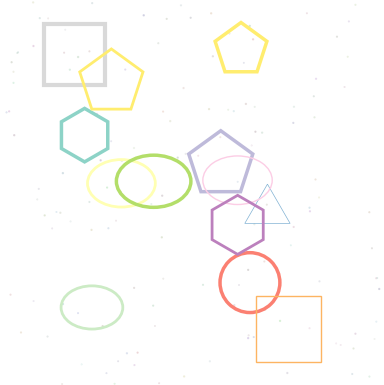[{"shape": "hexagon", "thickness": 2.5, "radius": 0.35, "center": [0.22, 0.649]}, {"shape": "oval", "thickness": 2, "radius": 0.44, "center": [0.315, 0.524]}, {"shape": "pentagon", "thickness": 2.5, "radius": 0.44, "center": [0.573, 0.573]}, {"shape": "circle", "thickness": 2.5, "radius": 0.39, "center": [0.649, 0.266]}, {"shape": "triangle", "thickness": 0.5, "radius": 0.34, "center": [0.695, 0.454]}, {"shape": "square", "thickness": 1, "radius": 0.43, "center": [0.75, 0.146]}, {"shape": "oval", "thickness": 2.5, "radius": 0.48, "center": [0.399, 0.529]}, {"shape": "oval", "thickness": 1, "radius": 0.45, "center": [0.617, 0.532]}, {"shape": "square", "thickness": 3, "radius": 0.39, "center": [0.194, 0.859]}, {"shape": "hexagon", "thickness": 2, "radius": 0.38, "center": [0.617, 0.416]}, {"shape": "oval", "thickness": 2, "radius": 0.4, "center": [0.239, 0.201]}, {"shape": "pentagon", "thickness": 2, "radius": 0.43, "center": [0.289, 0.786]}, {"shape": "pentagon", "thickness": 2.5, "radius": 0.35, "center": [0.626, 0.871]}]